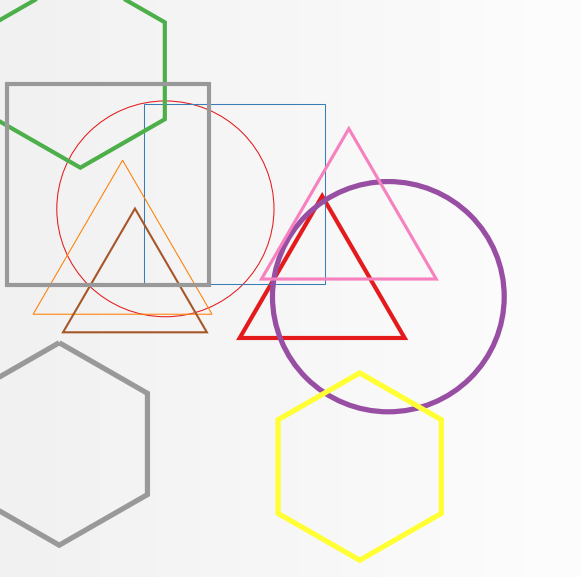[{"shape": "circle", "thickness": 0.5, "radius": 0.93, "center": [0.285, 0.637]}, {"shape": "triangle", "thickness": 2, "radius": 0.82, "center": [0.554, 0.496]}, {"shape": "square", "thickness": 0.5, "radius": 0.78, "center": [0.403, 0.663]}, {"shape": "hexagon", "thickness": 2, "radius": 0.84, "center": [0.138, 0.877]}, {"shape": "circle", "thickness": 2.5, "radius": 1.0, "center": [0.668, 0.485]}, {"shape": "triangle", "thickness": 0.5, "radius": 0.89, "center": [0.211, 0.544]}, {"shape": "hexagon", "thickness": 2.5, "radius": 0.81, "center": [0.619, 0.191]}, {"shape": "triangle", "thickness": 1, "radius": 0.71, "center": [0.232, 0.495]}, {"shape": "triangle", "thickness": 1.5, "radius": 0.87, "center": [0.6, 0.603]}, {"shape": "square", "thickness": 2, "radius": 0.87, "center": [0.186, 0.68]}, {"shape": "hexagon", "thickness": 2.5, "radius": 0.88, "center": [0.102, 0.23]}]